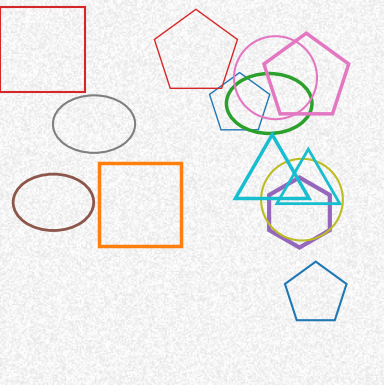[{"shape": "pentagon", "thickness": 1.5, "radius": 0.42, "center": [0.82, 0.236]}, {"shape": "pentagon", "thickness": 1, "radius": 0.41, "center": [0.622, 0.729]}, {"shape": "square", "thickness": 2.5, "radius": 0.54, "center": [0.364, 0.469]}, {"shape": "oval", "thickness": 2.5, "radius": 0.56, "center": [0.699, 0.731]}, {"shape": "square", "thickness": 1.5, "radius": 0.55, "center": [0.11, 0.872]}, {"shape": "pentagon", "thickness": 1, "radius": 0.57, "center": [0.509, 0.862]}, {"shape": "hexagon", "thickness": 3, "radius": 0.46, "center": [0.778, 0.448]}, {"shape": "oval", "thickness": 2, "radius": 0.52, "center": [0.139, 0.474]}, {"shape": "pentagon", "thickness": 2.5, "radius": 0.58, "center": [0.796, 0.798]}, {"shape": "circle", "thickness": 1.5, "radius": 0.54, "center": [0.716, 0.798]}, {"shape": "oval", "thickness": 1.5, "radius": 0.53, "center": [0.244, 0.678]}, {"shape": "circle", "thickness": 1.5, "radius": 0.53, "center": [0.784, 0.481]}, {"shape": "triangle", "thickness": 2.5, "radius": 0.55, "center": [0.707, 0.54]}, {"shape": "triangle", "thickness": 2, "radius": 0.47, "center": [0.801, 0.518]}]